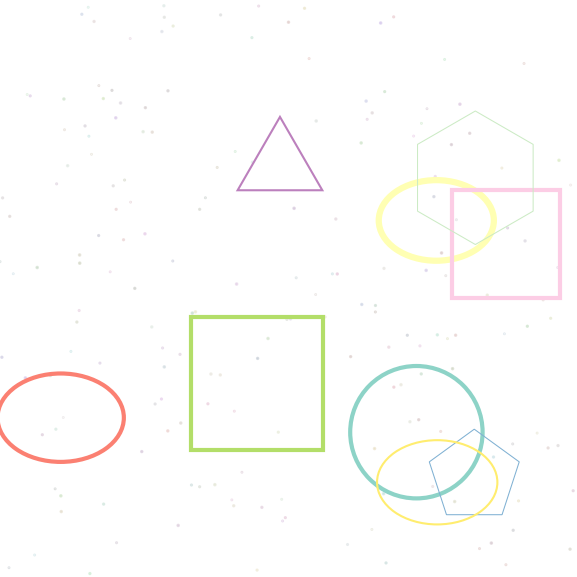[{"shape": "circle", "thickness": 2, "radius": 0.57, "center": [0.721, 0.251]}, {"shape": "oval", "thickness": 3, "radius": 0.5, "center": [0.756, 0.617]}, {"shape": "oval", "thickness": 2, "radius": 0.55, "center": [0.105, 0.276]}, {"shape": "pentagon", "thickness": 0.5, "radius": 0.41, "center": [0.821, 0.174]}, {"shape": "square", "thickness": 2, "radius": 0.57, "center": [0.445, 0.335]}, {"shape": "square", "thickness": 2, "radius": 0.47, "center": [0.877, 0.576]}, {"shape": "triangle", "thickness": 1, "radius": 0.42, "center": [0.485, 0.712]}, {"shape": "hexagon", "thickness": 0.5, "radius": 0.58, "center": [0.823, 0.691]}, {"shape": "oval", "thickness": 1, "radius": 0.52, "center": [0.757, 0.164]}]